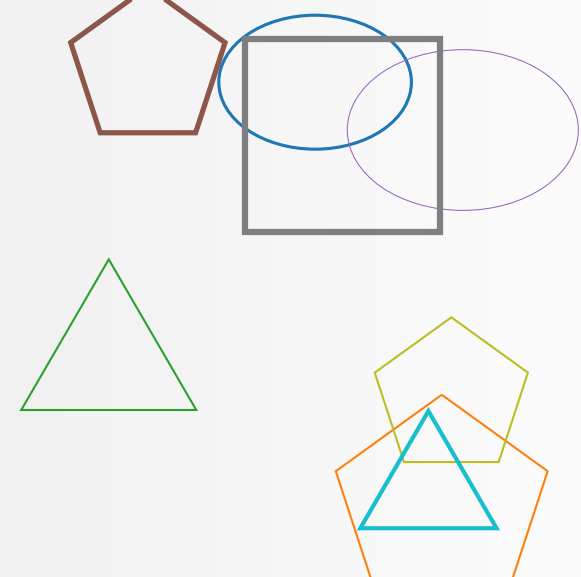[{"shape": "oval", "thickness": 1.5, "radius": 0.83, "center": [0.542, 0.857]}, {"shape": "pentagon", "thickness": 1, "radius": 0.96, "center": [0.76, 0.124]}, {"shape": "triangle", "thickness": 1, "radius": 0.87, "center": [0.187, 0.376]}, {"shape": "oval", "thickness": 0.5, "radius": 0.99, "center": [0.796, 0.774]}, {"shape": "pentagon", "thickness": 2.5, "radius": 0.7, "center": [0.254, 0.882]}, {"shape": "square", "thickness": 3, "radius": 0.84, "center": [0.589, 0.765]}, {"shape": "pentagon", "thickness": 1, "radius": 0.69, "center": [0.776, 0.311]}, {"shape": "triangle", "thickness": 2, "radius": 0.68, "center": [0.737, 0.152]}]